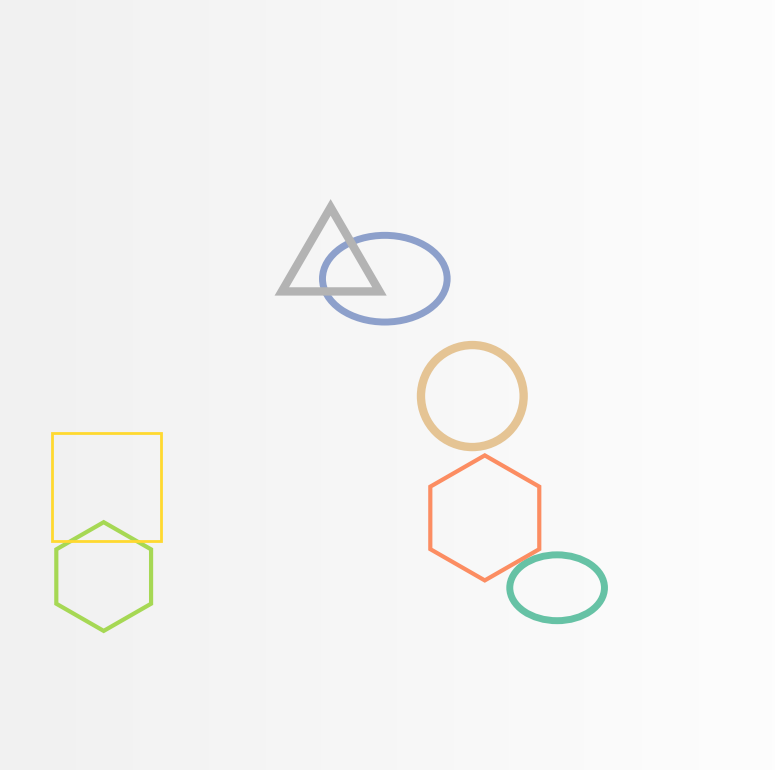[{"shape": "oval", "thickness": 2.5, "radius": 0.31, "center": [0.719, 0.237]}, {"shape": "hexagon", "thickness": 1.5, "radius": 0.41, "center": [0.626, 0.327]}, {"shape": "oval", "thickness": 2.5, "radius": 0.4, "center": [0.497, 0.638]}, {"shape": "hexagon", "thickness": 1.5, "radius": 0.35, "center": [0.134, 0.251]}, {"shape": "square", "thickness": 1, "radius": 0.35, "center": [0.138, 0.367]}, {"shape": "circle", "thickness": 3, "radius": 0.33, "center": [0.609, 0.486]}, {"shape": "triangle", "thickness": 3, "radius": 0.36, "center": [0.427, 0.658]}]